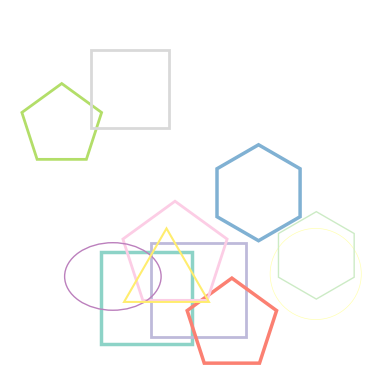[{"shape": "square", "thickness": 2.5, "radius": 0.6, "center": [0.38, 0.227]}, {"shape": "circle", "thickness": 0.5, "radius": 0.59, "center": [0.82, 0.288]}, {"shape": "square", "thickness": 2, "radius": 0.61, "center": [0.515, 0.246]}, {"shape": "pentagon", "thickness": 2.5, "radius": 0.61, "center": [0.602, 0.156]}, {"shape": "hexagon", "thickness": 2.5, "radius": 0.62, "center": [0.672, 0.499]}, {"shape": "pentagon", "thickness": 2, "radius": 0.54, "center": [0.16, 0.674]}, {"shape": "pentagon", "thickness": 2, "radius": 0.71, "center": [0.455, 0.335]}, {"shape": "square", "thickness": 2, "radius": 0.51, "center": [0.338, 0.768]}, {"shape": "oval", "thickness": 1, "radius": 0.63, "center": [0.293, 0.282]}, {"shape": "hexagon", "thickness": 1, "radius": 0.57, "center": [0.822, 0.337]}, {"shape": "triangle", "thickness": 1.5, "radius": 0.64, "center": [0.432, 0.279]}]